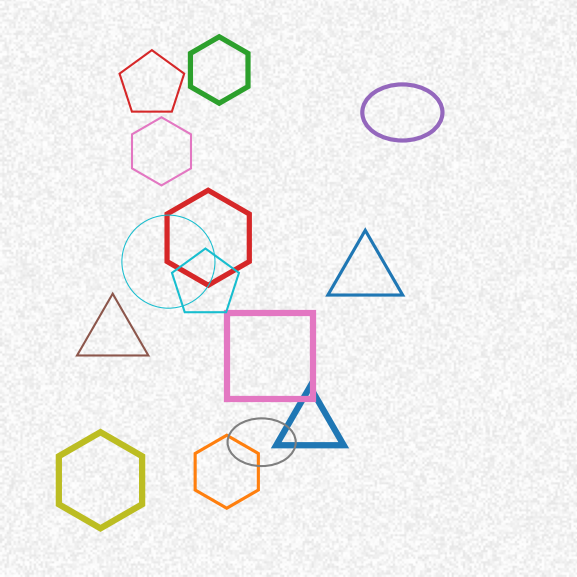[{"shape": "triangle", "thickness": 1.5, "radius": 0.37, "center": [0.633, 0.526]}, {"shape": "triangle", "thickness": 3, "radius": 0.34, "center": [0.537, 0.262]}, {"shape": "hexagon", "thickness": 1.5, "radius": 0.32, "center": [0.393, 0.182]}, {"shape": "hexagon", "thickness": 2.5, "radius": 0.29, "center": [0.38, 0.878]}, {"shape": "pentagon", "thickness": 1, "radius": 0.29, "center": [0.263, 0.853]}, {"shape": "hexagon", "thickness": 2.5, "radius": 0.41, "center": [0.36, 0.587]}, {"shape": "oval", "thickness": 2, "radius": 0.35, "center": [0.697, 0.804]}, {"shape": "triangle", "thickness": 1, "radius": 0.36, "center": [0.195, 0.419]}, {"shape": "square", "thickness": 3, "radius": 0.37, "center": [0.467, 0.382]}, {"shape": "hexagon", "thickness": 1, "radius": 0.29, "center": [0.28, 0.737]}, {"shape": "oval", "thickness": 1, "radius": 0.3, "center": [0.453, 0.233]}, {"shape": "hexagon", "thickness": 3, "radius": 0.42, "center": [0.174, 0.168]}, {"shape": "pentagon", "thickness": 1, "radius": 0.3, "center": [0.356, 0.508]}, {"shape": "circle", "thickness": 0.5, "radius": 0.4, "center": [0.292, 0.546]}]